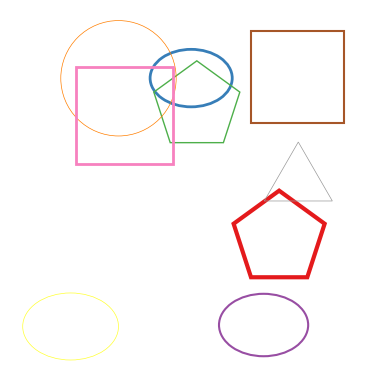[{"shape": "pentagon", "thickness": 3, "radius": 0.62, "center": [0.725, 0.38]}, {"shape": "oval", "thickness": 2, "radius": 0.53, "center": [0.497, 0.797]}, {"shape": "pentagon", "thickness": 1, "radius": 0.59, "center": [0.511, 0.724]}, {"shape": "oval", "thickness": 1.5, "radius": 0.58, "center": [0.685, 0.156]}, {"shape": "circle", "thickness": 0.5, "radius": 0.75, "center": [0.308, 0.797]}, {"shape": "oval", "thickness": 0.5, "radius": 0.62, "center": [0.183, 0.152]}, {"shape": "square", "thickness": 1.5, "radius": 0.6, "center": [0.773, 0.8]}, {"shape": "square", "thickness": 2, "radius": 0.63, "center": [0.323, 0.701]}, {"shape": "triangle", "thickness": 0.5, "radius": 0.51, "center": [0.775, 0.529]}]